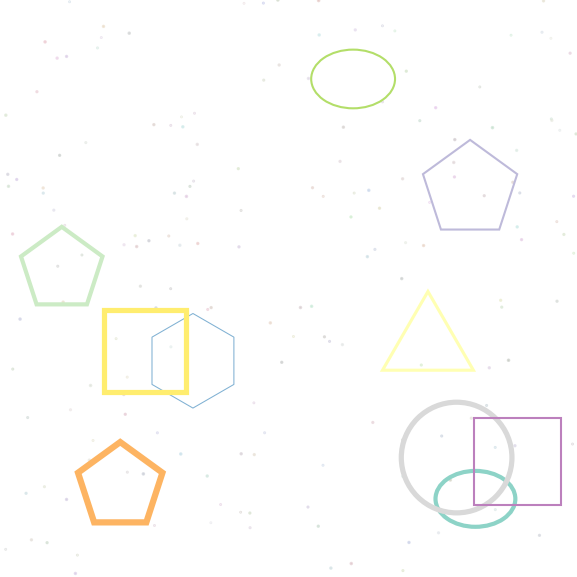[{"shape": "oval", "thickness": 2, "radius": 0.35, "center": [0.823, 0.135]}, {"shape": "triangle", "thickness": 1.5, "radius": 0.45, "center": [0.741, 0.404]}, {"shape": "pentagon", "thickness": 1, "radius": 0.43, "center": [0.814, 0.671]}, {"shape": "hexagon", "thickness": 0.5, "radius": 0.41, "center": [0.334, 0.374]}, {"shape": "pentagon", "thickness": 3, "radius": 0.38, "center": [0.208, 0.157]}, {"shape": "oval", "thickness": 1, "radius": 0.36, "center": [0.611, 0.862]}, {"shape": "circle", "thickness": 2.5, "radius": 0.48, "center": [0.791, 0.207]}, {"shape": "square", "thickness": 1, "radius": 0.37, "center": [0.896, 0.2]}, {"shape": "pentagon", "thickness": 2, "radius": 0.37, "center": [0.107, 0.532]}, {"shape": "square", "thickness": 2.5, "radius": 0.36, "center": [0.251, 0.392]}]